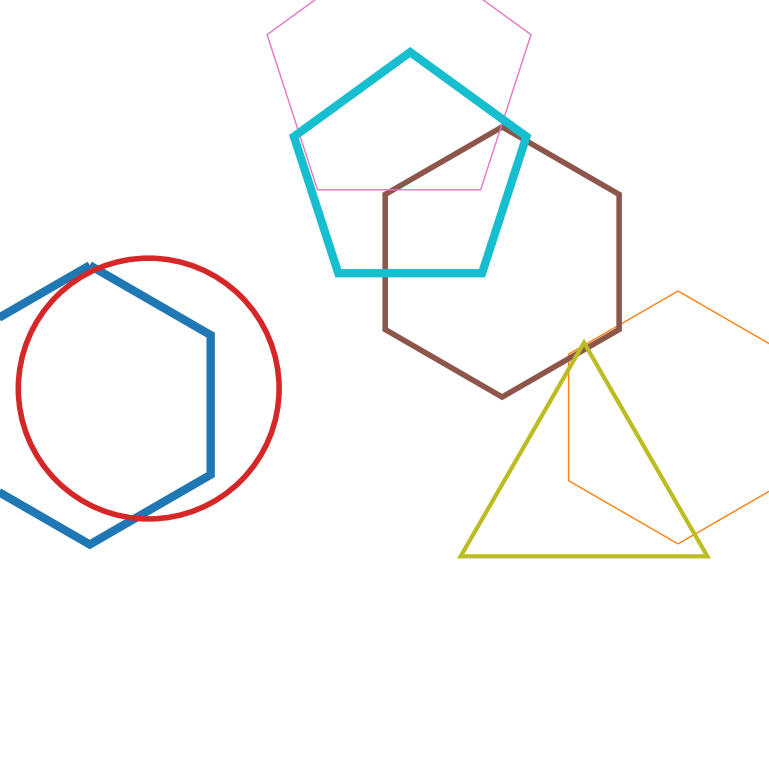[{"shape": "hexagon", "thickness": 3, "radius": 0.91, "center": [0.117, 0.474]}, {"shape": "hexagon", "thickness": 0.5, "radius": 0.82, "center": [0.881, 0.458]}, {"shape": "circle", "thickness": 2, "radius": 0.85, "center": [0.193, 0.495]}, {"shape": "hexagon", "thickness": 2, "radius": 0.88, "center": [0.652, 0.66]}, {"shape": "pentagon", "thickness": 0.5, "radius": 0.9, "center": [0.518, 0.899]}, {"shape": "triangle", "thickness": 1.5, "radius": 0.92, "center": [0.758, 0.37]}, {"shape": "pentagon", "thickness": 3, "radius": 0.79, "center": [0.533, 0.774]}]